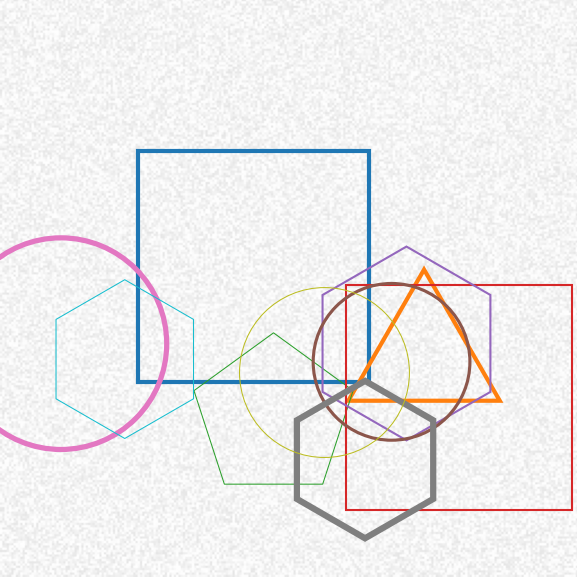[{"shape": "square", "thickness": 2, "radius": 1.0, "center": [0.44, 0.538]}, {"shape": "triangle", "thickness": 2, "radius": 0.76, "center": [0.734, 0.381]}, {"shape": "pentagon", "thickness": 0.5, "radius": 0.72, "center": [0.474, 0.278]}, {"shape": "square", "thickness": 1, "radius": 0.98, "center": [0.795, 0.311]}, {"shape": "hexagon", "thickness": 1, "radius": 0.84, "center": [0.704, 0.404]}, {"shape": "circle", "thickness": 1.5, "radius": 0.68, "center": [0.678, 0.373]}, {"shape": "circle", "thickness": 2.5, "radius": 0.92, "center": [0.105, 0.404]}, {"shape": "hexagon", "thickness": 3, "radius": 0.68, "center": [0.632, 0.203]}, {"shape": "circle", "thickness": 0.5, "radius": 0.74, "center": [0.562, 0.354]}, {"shape": "hexagon", "thickness": 0.5, "radius": 0.69, "center": [0.216, 0.377]}]